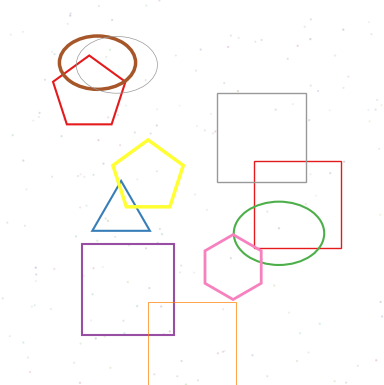[{"shape": "pentagon", "thickness": 1.5, "radius": 0.49, "center": [0.232, 0.757]}, {"shape": "square", "thickness": 1, "radius": 0.56, "center": [0.773, 0.469]}, {"shape": "triangle", "thickness": 1.5, "radius": 0.43, "center": [0.315, 0.444]}, {"shape": "oval", "thickness": 1.5, "radius": 0.59, "center": [0.725, 0.394]}, {"shape": "square", "thickness": 1.5, "radius": 0.6, "center": [0.332, 0.248]}, {"shape": "square", "thickness": 0.5, "radius": 0.57, "center": [0.498, 0.101]}, {"shape": "pentagon", "thickness": 2.5, "radius": 0.48, "center": [0.385, 0.541]}, {"shape": "oval", "thickness": 2.5, "radius": 0.49, "center": [0.253, 0.837]}, {"shape": "hexagon", "thickness": 2, "radius": 0.42, "center": [0.605, 0.306]}, {"shape": "oval", "thickness": 0.5, "radius": 0.53, "center": [0.304, 0.832]}, {"shape": "square", "thickness": 1, "radius": 0.58, "center": [0.68, 0.643]}]